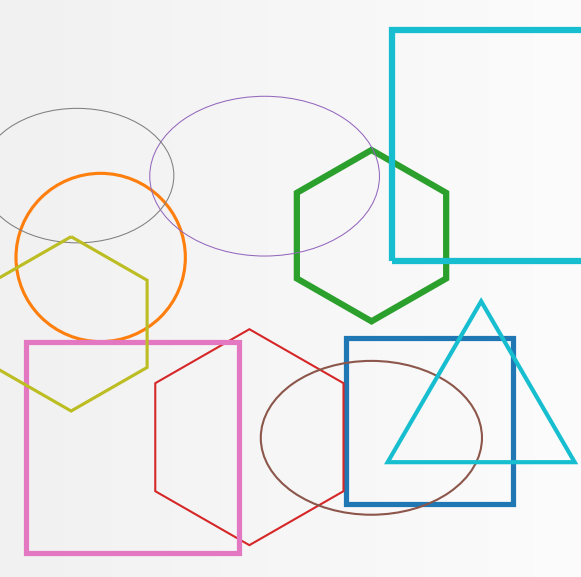[{"shape": "square", "thickness": 2.5, "radius": 0.72, "center": [0.739, 0.27]}, {"shape": "circle", "thickness": 1.5, "radius": 0.73, "center": [0.173, 0.553]}, {"shape": "hexagon", "thickness": 3, "radius": 0.74, "center": [0.639, 0.591]}, {"shape": "hexagon", "thickness": 1, "radius": 0.93, "center": [0.429, 0.242]}, {"shape": "oval", "thickness": 0.5, "radius": 0.99, "center": [0.455, 0.694]}, {"shape": "oval", "thickness": 1, "radius": 0.95, "center": [0.639, 0.241]}, {"shape": "square", "thickness": 2.5, "radius": 0.91, "center": [0.228, 0.224]}, {"shape": "oval", "thickness": 0.5, "radius": 0.83, "center": [0.133, 0.695]}, {"shape": "hexagon", "thickness": 1.5, "radius": 0.75, "center": [0.122, 0.438]}, {"shape": "square", "thickness": 3, "radius": 1.0, "center": [0.874, 0.746]}, {"shape": "triangle", "thickness": 2, "radius": 0.93, "center": [0.828, 0.292]}]